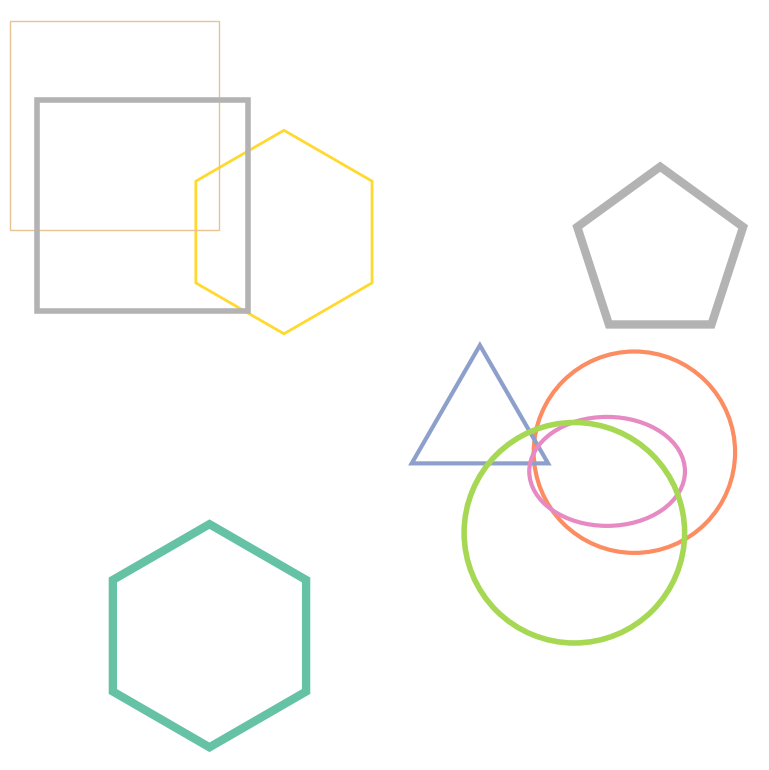[{"shape": "hexagon", "thickness": 3, "radius": 0.72, "center": [0.272, 0.174]}, {"shape": "circle", "thickness": 1.5, "radius": 0.65, "center": [0.824, 0.413]}, {"shape": "triangle", "thickness": 1.5, "radius": 0.51, "center": [0.623, 0.449]}, {"shape": "oval", "thickness": 1.5, "radius": 0.51, "center": [0.788, 0.388]}, {"shape": "circle", "thickness": 2, "radius": 0.72, "center": [0.746, 0.308]}, {"shape": "hexagon", "thickness": 1, "radius": 0.66, "center": [0.369, 0.699]}, {"shape": "square", "thickness": 0.5, "radius": 0.68, "center": [0.149, 0.837]}, {"shape": "square", "thickness": 2, "radius": 0.69, "center": [0.185, 0.733]}, {"shape": "pentagon", "thickness": 3, "radius": 0.57, "center": [0.857, 0.67]}]